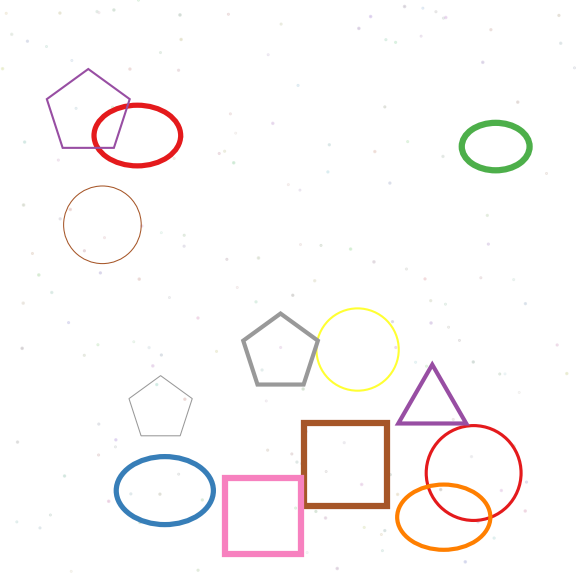[{"shape": "oval", "thickness": 2.5, "radius": 0.38, "center": [0.238, 0.764]}, {"shape": "circle", "thickness": 1.5, "radius": 0.41, "center": [0.82, 0.18]}, {"shape": "oval", "thickness": 2.5, "radius": 0.42, "center": [0.285, 0.15]}, {"shape": "oval", "thickness": 3, "radius": 0.29, "center": [0.858, 0.745]}, {"shape": "triangle", "thickness": 2, "radius": 0.34, "center": [0.749, 0.3]}, {"shape": "pentagon", "thickness": 1, "radius": 0.38, "center": [0.153, 0.804]}, {"shape": "oval", "thickness": 2, "radius": 0.4, "center": [0.768, 0.104]}, {"shape": "circle", "thickness": 1, "radius": 0.36, "center": [0.619, 0.394]}, {"shape": "square", "thickness": 3, "radius": 0.36, "center": [0.598, 0.195]}, {"shape": "circle", "thickness": 0.5, "radius": 0.34, "center": [0.177, 0.61]}, {"shape": "square", "thickness": 3, "radius": 0.33, "center": [0.455, 0.105]}, {"shape": "pentagon", "thickness": 0.5, "radius": 0.29, "center": [0.278, 0.291]}, {"shape": "pentagon", "thickness": 2, "radius": 0.34, "center": [0.486, 0.388]}]